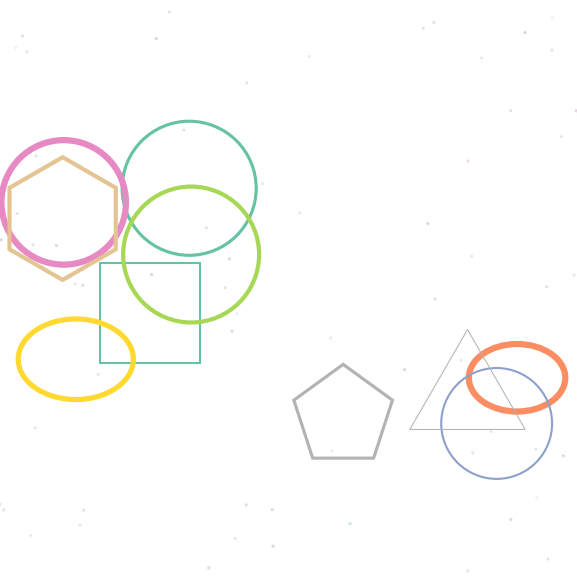[{"shape": "square", "thickness": 1, "radius": 0.43, "center": [0.259, 0.458]}, {"shape": "circle", "thickness": 1.5, "radius": 0.58, "center": [0.328, 0.673]}, {"shape": "oval", "thickness": 3, "radius": 0.42, "center": [0.895, 0.345]}, {"shape": "circle", "thickness": 1, "radius": 0.48, "center": [0.86, 0.266]}, {"shape": "circle", "thickness": 3, "radius": 0.54, "center": [0.11, 0.649]}, {"shape": "circle", "thickness": 2, "radius": 0.59, "center": [0.331, 0.558]}, {"shape": "oval", "thickness": 2.5, "radius": 0.5, "center": [0.131, 0.377]}, {"shape": "hexagon", "thickness": 2, "radius": 0.53, "center": [0.108, 0.621]}, {"shape": "pentagon", "thickness": 1.5, "radius": 0.45, "center": [0.594, 0.278]}, {"shape": "triangle", "thickness": 0.5, "radius": 0.58, "center": [0.81, 0.313]}]